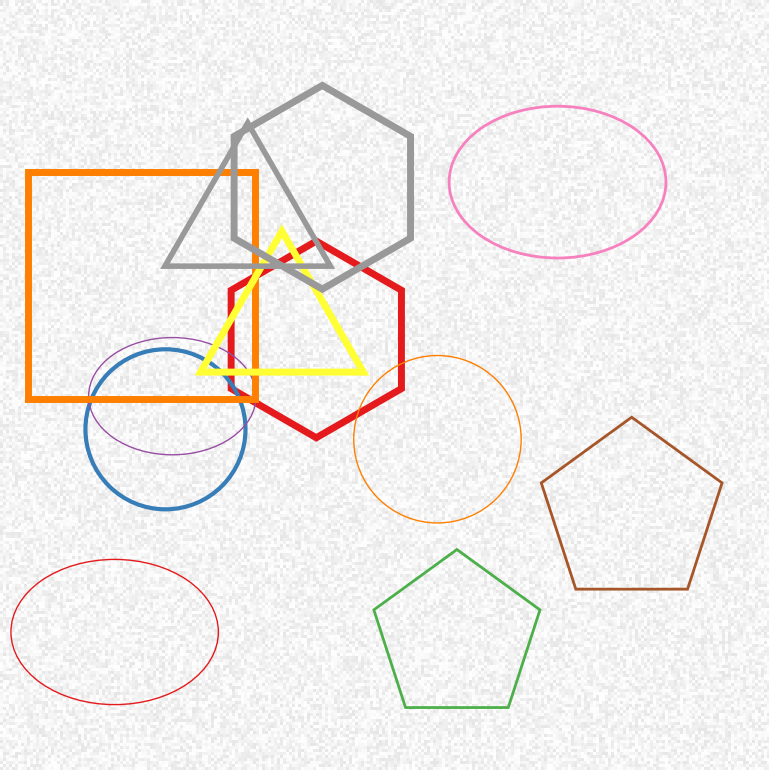[{"shape": "hexagon", "thickness": 2.5, "radius": 0.64, "center": [0.411, 0.559]}, {"shape": "oval", "thickness": 0.5, "radius": 0.67, "center": [0.149, 0.179]}, {"shape": "circle", "thickness": 1.5, "radius": 0.52, "center": [0.215, 0.442]}, {"shape": "pentagon", "thickness": 1, "radius": 0.57, "center": [0.593, 0.173]}, {"shape": "oval", "thickness": 0.5, "radius": 0.54, "center": [0.224, 0.485]}, {"shape": "square", "thickness": 2.5, "radius": 0.74, "center": [0.184, 0.629]}, {"shape": "circle", "thickness": 0.5, "radius": 0.54, "center": [0.568, 0.43]}, {"shape": "triangle", "thickness": 2.5, "radius": 0.61, "center": [0.366, 0.578]}, {"shape": "pentagon", "thickness": 1, "radius": 0.62, "center": [0.82, 0.335]}, {"shape": "oval", "thickness": 1, "radius": 0.7, "center": [0.724, 0.763]}, {"shape": "triangle", "thickness": 2, "radius": 0.62, "center": [0.322, 0.716]}, {"shape": "hexagon", "thickness": 2.5, "radius": 0.66, "center": [0.419, 0.757]}]